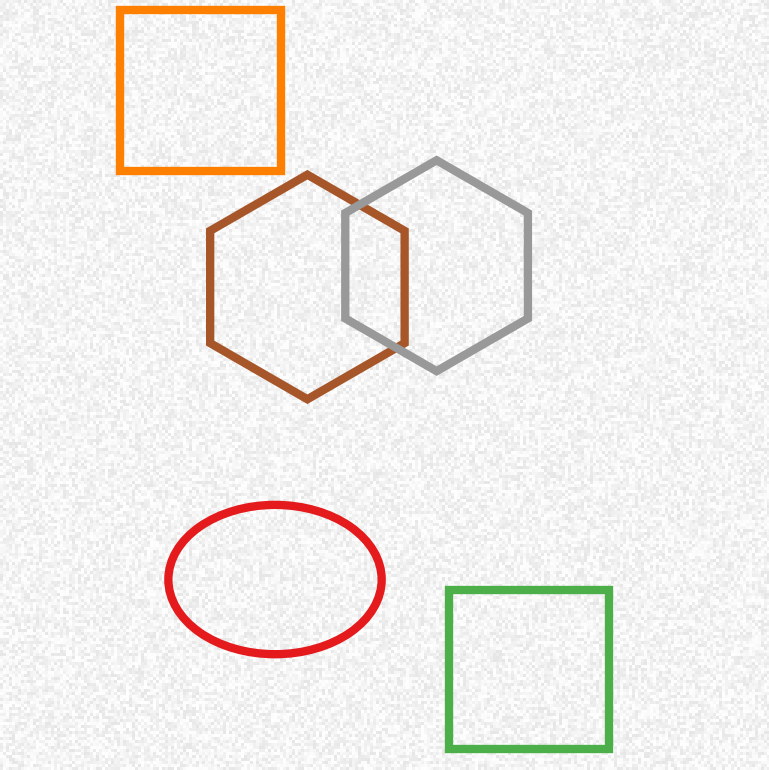[{"shape": "oval", "thickness": 3, "radius": 0.69, "center": [0.357, 0.247]}, {"shape": "square", "thickness": 3, "radius": 0.52, "center": [0.687, 0.13]}, {"shape": "square", "thickness": 3, "radius": 0.52, "center": [0.26, 0.883]}, {"shape": "hexagon", "thickness": 3, "radius": 0.73, "center": [0.399, 0.627]}, {"shape": "hexagon", "thickness": 3, "radius": 0.68, "center": [0.567, 0.655]}]